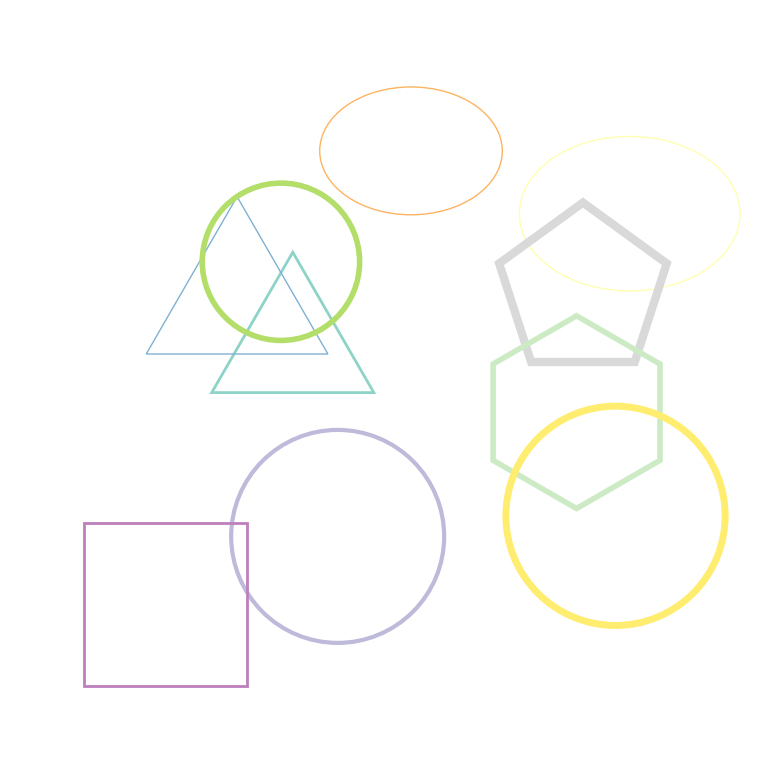[{"shape": "triangle", "thickness": 1, "radius": 0.61, "center": [0.38, 0.551]}, {"shape": "oval", "thickness": 0.5, "radius": 0.72, "center": [0.818, 0.722]}, {"shape": "circle", "thickness": 1.5, "radius": 0.69, "center": [0.439, 0.303]}, {"shape": "triangle", "thickness": 0.5, "radius": 0.68, "center": [0.308, 0.608]}, {"shape": "oval", "thickness": 0.5, "radius": 0.59, "center": [0.534, 0.804]}, {"shape": "circle", "thickness": 2, "radius": 0.51, "center": [0.365, 0.66]}, {"shape": "pentagon", "thickness": 3, "radius": 0.57, "center": [0.757, 0.622]}, {"shape": "square", "thickness": 1, "radius": 0.53, "center": [0.215, 0.215]}, {"shape": "hexagon", "thickness": 2, "radius": 0.63, "center": [0.749, 0.465]}, {"shape": "circle", "thickness": 2.5, "radius": 0.71, "center": [0.799, 0.33]}]